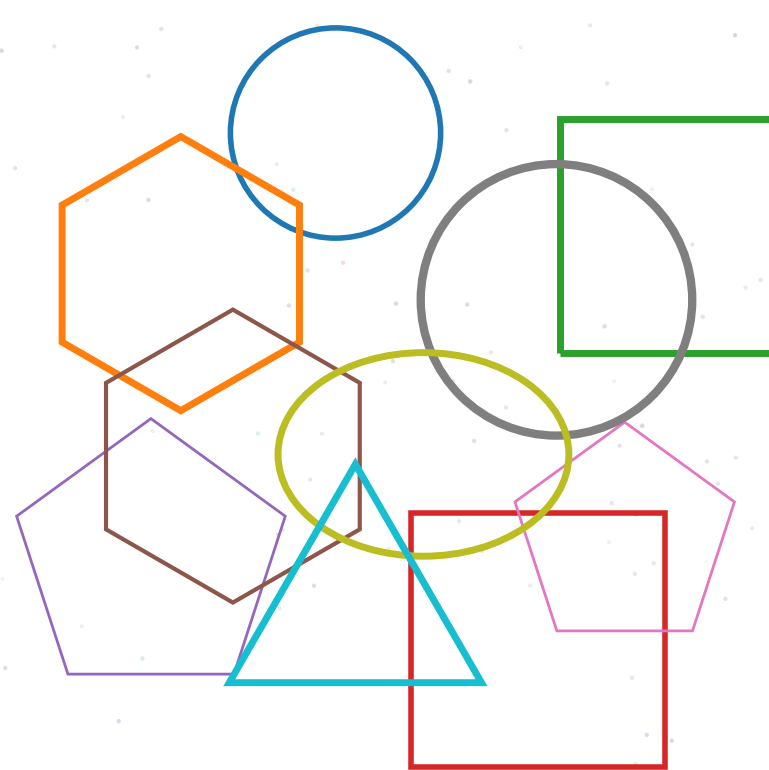[{"shape": "circle", "thickness": 2, "radius": 0.68, "center": [0.436, 0.827]}, {"shape": "hexagon", "thickness": 2.5, "radius": 0.89, "center": [0.235, 0.645]}, {"shape": "square", "thickness": 2.5, "radius": 0.76, "center": [0.88, 0.693]}, {"shape": "square", "thickness": 2, "radius": 0.82, "center": [0.699, 0.169]}, {"shape": "pentagon", "thickness": 1, "radius": 0.92, "center": [0.196, 0.273]}, {"shape": "hexagon", "thickness": 1.5, "radius": 0.95, "center": [0.302, 0.408]}, {"shape": "pentagon", "thickness": 1, "radius": 0.75, "center": [0.811, 0.302]}, {"shape": "circle", "thickness": 3, "radius": 0.88, "center": [0.723, 0.611]}, {"shape": "oval", "thickness": 2.5, "radius": 0.94, "center": [0.55, 0.41]}, {"shape": "triangle", "thickness": 2.5, "radius": 0.95, "center": [0.462, 0.208]}]